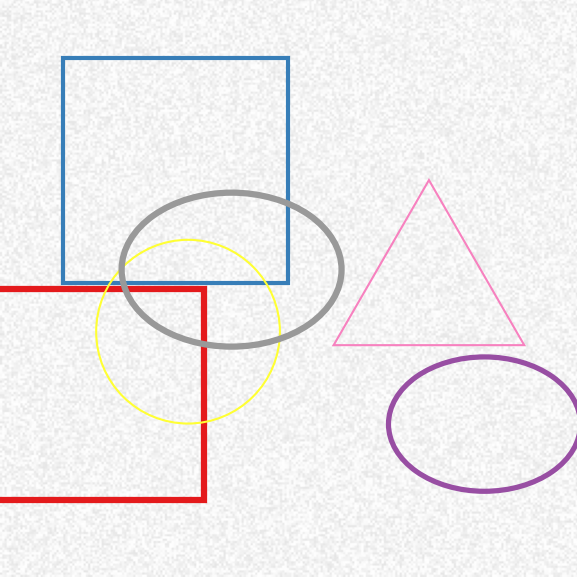[{"shape": "square", "thickness": 3, "radius": 0.91, "center": [0.17, 0.316]}, {"shape": "square", "thickness": 2, "radius": 0.97, "center": [0.304, 0.704]}, {"shape": "oval", "thickness": 2.5, "radius": 0.83, "center": [0.839, 0.265]}, {"shape": "circle", "thickness": 1, "radius": 0.8, "center": [0.326, 0.425]}, {"shape": "triangle", "thickness": 1, "radius": 0.95, "center": [0.743, 0.497]}, {"shape": "oval", "thickness": 3, "radius": 0.95, "center": [0.401, 0.532]}]